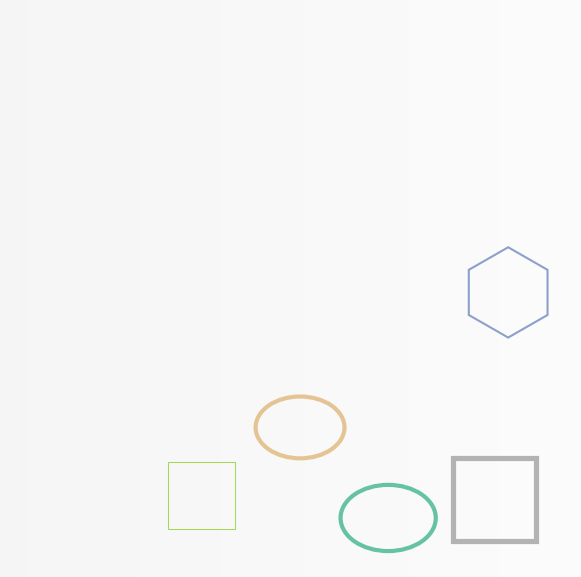[{"shape": "oval", "thickness": 2, "radius": 0.41, "center": [0.668, 0.102]}, {"shape": "hexagon", "thickness": 1, "radius": 0.39, "center": [0.874, 0.493]}, {"shape": "square", "thickness": 0.5, "radius": 0.29, "center": [0.346, 0.141]}, {"shape": "oval", "thickness": 2, "radius": 0.38, "center": [0.516, 0.259]}, {"shape": "square", "thickness": 2.5, "radius": 0.36, "center": [0.851, 0.134]}]